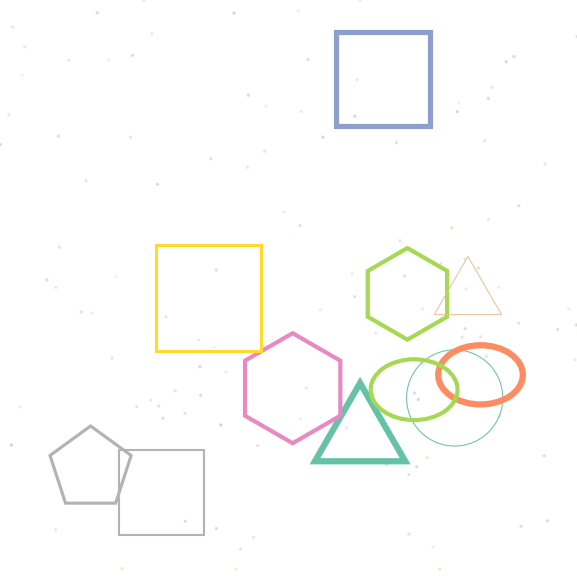[{"shape": "triangle", "thickness": 3, "radius": 0.45, "center": [0.623, 0.246]}, {"shape": "circle", "thickness": 0.5, "radius": 0.42, "center": [0.787, 0.31]}, {"shape": "oval", "thickness": 3, "radius": 0.37, "center": [0.832, 0.35]}, {"shape": "square", "thickness": 2.5, "radius": 0.41, "center": [0.664, 0.863]}, {"shape": "hexagon", "thickness": 2, "radius": 0.48, "center": [0.507, 0.327]}, {"shape": "oval", "thickness": 2, "radius": 0.38, "center": [0.717, 0.324]}, {"shape": "hexagon", "thickness": 2, "radius": 0.4, "center": [0.705, 0.49]}, {"shape": "square", "thickness": 1.5, "radius": 0.46, "center": [0.361, 0.483]}, {"shape": "triangle", "thickness": 0.5, "radius": 0.34, "center": [0.81, 0.488]}, {"shape": "square", "thickness": 1, "radius": 0.37, "center": [0.28, 0.146]}, {"shape": "pentagon", "thickness": 1.5, "radius": 0.37, "center": [0.157, 0.188]}]